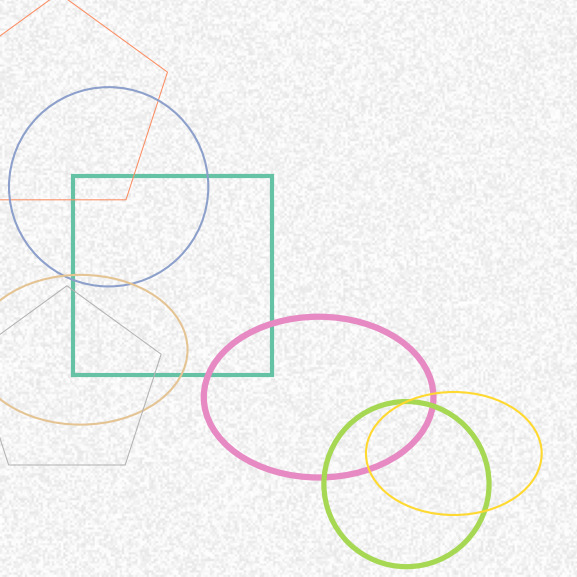[{"shape": "square", "thickness": 2, "radius": 0.86, "center": [0.298, 0.522]}, {"shape": "pentagon", "thickness": 0.5, "radius": 0.99, "center": [0.102, 0.813]}, {"shape": "circle", "thickness": 1, "radius": 0.86, "center": [0.188, 0.676]}, {"shape": "oval", "thickness": 3, "radius": 0.99, "center": [0.552, 0.312]}, {"shape": "circle", "thickness": 2.5, "radius": 0.71, "center": [0.704, 0.161]}, {"shape": "oval", "thickness": 1, "radius": 0.76, "center": [0.786, 0.214]}, {"shape": "oval", "thickness": 1, "radius": 0.93, "center": [0.139, 0.394]}, {"shape": "pentagon", "thickness": 0.5, "radius": 0.86, "center": [0.116, 0.333]}]